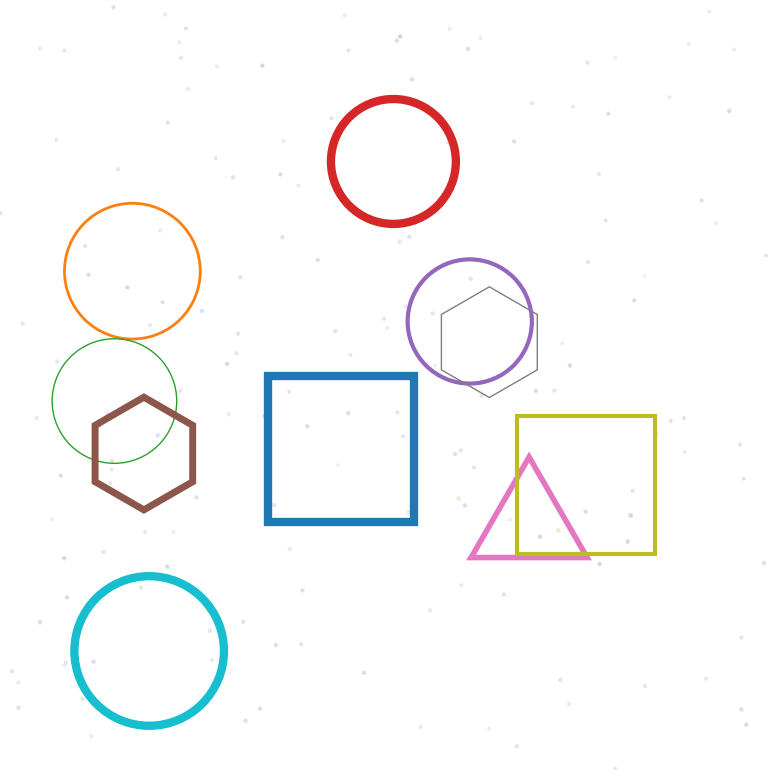[{"shape": "square", "thickness": 3, "radius": 0.47, "center": [0.443, 0.417]}, {"shape": "circle", "thickness": 1, "radius": 0.44, "center": [0.172, 0.648]}, {"shape": "circle", "thickness": 0.5, "radius": 0.4, "center": [0.149, 0.479]}, {"shape": "circle", "thickness": 3, "radius": 0.41, "center": [0.511, 0.79]}, {"shape": "circle", "thickness": 1.5, "radius": 0.4, "center": [0.61, 0.583]}, {"shape": "hexagon", "thickness": 2.5, "radius": 0.37, "center": [0.187, 0.411]}, {"shape": "triangle", "thickness": 2, "radius": 0.44, "center": [0.687, 0.319]}, {"shape": "hexagon", "thickness": 0.5, "radius": 0.36, "center": [0.636, 0.556]}, {"shape": "square", "thickness": 1.5, "radius": 0.45, "center": [0.761, 0.37]}, {"shape": "circle", "thickness": 3, "radius": 0.49, "center": [0.194, 0.155]}]